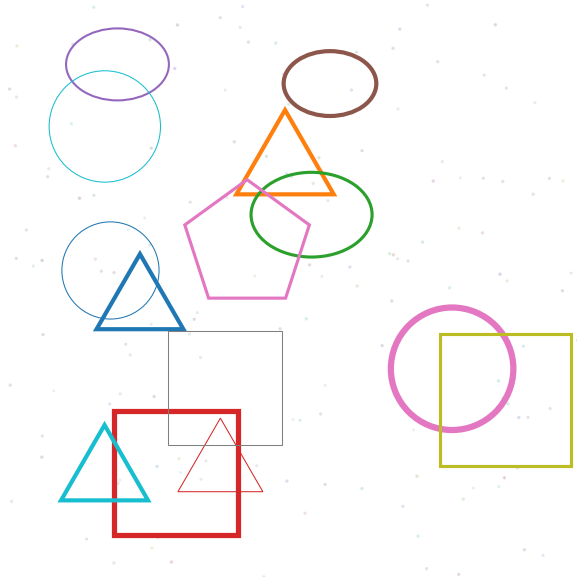[{"shape": "triangle", "thickness": 2, "radius": 0.43, "center": [0.242, 0.472]}, {"shape": "circle", "thickness": 0.5, "radius": 0.42, "center": [0.191, 0.531]}, {"shape": "triangle", "thickness": 2, "radius": 0.49, "center": [0.494, 0.711]}, {"shape": "oval", "thickness": 1.5, "radius": 0.52, "center": [0.54, 0.627]}, {"shape": "square", "thickness": 2.5, "radius": 0.54, "center": [0.306, 0.181]}, {"shape": "triangle", "thickness": 0.5, "radius": 0.42, "center": [0.382, 0.19]}, {"shape": "oval", "thickness": 1, "radius": 0.45, "center": [0.203, 0.888]}, {"shape": "oval", "thickness": 2, "radius": 0.4, "center": [0.571, 0.854]}, {"shape": "circle", "thickness": 3, "radius": 0.53, "center": [0.783, 0.361]}, {"shape": "pentagon", "thickness": 1.5, "radius": 0.57, "center": [0.428, 0.575]}, {"shape": "square", "thickness": 0.5, "radius": 0.49, "center": [0.389, 0.328]}, {"shape": "square", "thickness": 1.5, "radius": 0.57, "center": [0.875, 0.307]}, {"shape": "triangle", "thickness": 2, "radius": 0.43, "center": [0.181, 0.176]}, {"shape": "circle", "thickness": 0.5, "radius": 0.48, "center": [0.182, 0.78]}]